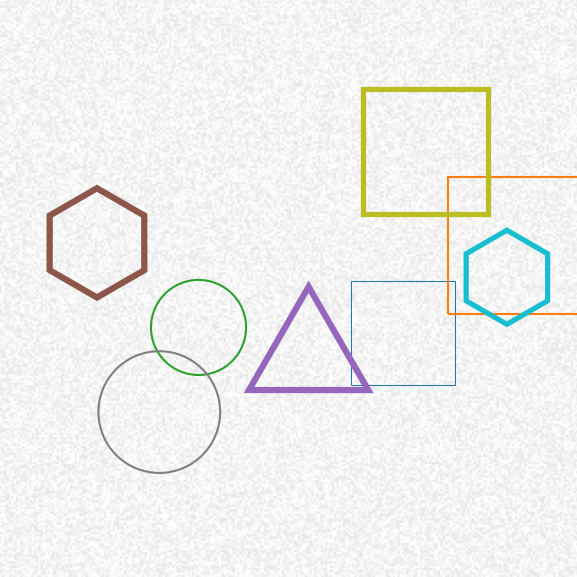[{"shape": "square", "thickness": 0.5, "radius": 0.45, "center": [0.698, 0.422]}, {"shape": "square", "thickness": 1, "radius": 0.59, "center": [0.894, 0.574]}, {"shape": "circle", "thickness": 1, "radius": 0.41, "center": [0.344, 0.432]}, {"shape": "triangle", "thickness": 3, "radius": 0.6, "center": [0.534, 0.383]}, {"shape": "hexagon", "thickness": 3, "radius": 0.47, "center": [0.168, 0.579]}, {"shape": "circle", "thickness": 1, "radius": 0.53, "center": [0.276, 0.286]}, {"shape": "square", "thickness": 2.5, "radius": 0.54, "center": [0.736, 0.737]}, {"shape": "hexagon", "thickness": 2.5, "radius": 0.41, "center": [0.878, 0.519]}]